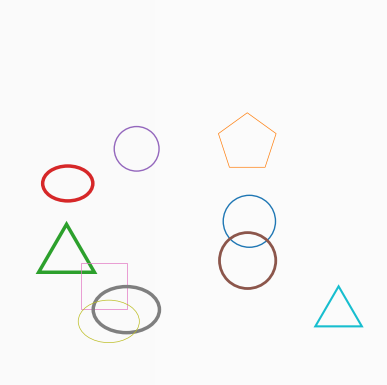[{"shape": "circle", "thickness": 1, "radius": 0.34, "center": [0.644, 0.425]}, {"shape": "pentagon", "thickness": 0.5, "radius": 0.39, "center": [0.638, 0.629]}, {"shape": "triangle", "thickness": 2.5, "radius": 0.42, "center": [0.172, 0.334]}, {"shape": "oval", "thickness": 2.5, "radius": 0.32, "center": [0.175, 0.523]}, {"shape": "circle", "thickness": 1, "radius": 0.29, "center": [0.353, 0.613]}, {"shape": "circle", "thickness": 2, "radius": 0.36, "center": [0.639, 0.323]}, {"shape": "square", "thickness": 0.5, "radius": 0.3, "center": [0.269, 0.258]}, {"shape": "oval", "thickness": 2.5, "radius": 0.43, "center": [0.326, 0.196]}, {"shape": "oval", "thickness": 0.5, "radius": 0.39, "center": [0.281, 0.165]}, {"shape": "triangle", "thickness": 1.5, "radius": 0.35, "center": [0.874, 0.187]}]